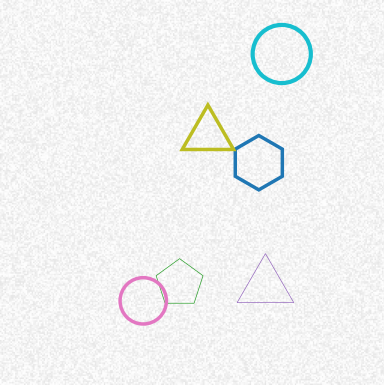[{"shape": "hexagon", "thickness": 2.5, "radius": 0.35, "center": [0.672, 0.577]}, {"shape": "pentagon", "thickness": 0.5, "radius": 0.32, "center": [0.466, 0.264]}, {"shape": "triangle", "thickness": 0.5, "radius": 0.42, "center": [0.689, 0.256]}, {"shape": "circle", "thickness": 2.5, "radius": 0.3, "center": [0.372, 0.219]}, {"shape": "triangle", "thickness": 2.5, "radius": 0.39, "center": [0.54, 0.65]}, {"shape": "circle", "thickness": 3, "radius": 0.38, "center": [0.732, 0.86]}]